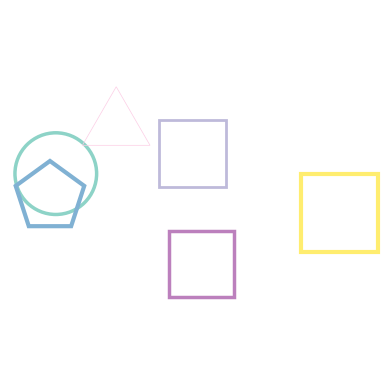[{"shape": "circle", "thickness": 2.5, "radius": 0.53, "center": [0.145, 0.549]}, {"shape": "square", "thickness": 2, "radius": 0.43, "center": [0.499, 0.601]}, {"shape": "pentagon", "thickness": 3, "radius": 0.47, "center": [0.13, 0.488]}, {"shape": "triangle", "thickness": 0.5, "radius": 0.51, "center": [0.302, 0.673]}, {"shape": "square", "thickness": 2.5, "radius": 0.42, "center": [0.523, 0.314]}, {"shape": "square", "thickness": 3, "radius": 0.5, "center": [0.882, 0.447]}]